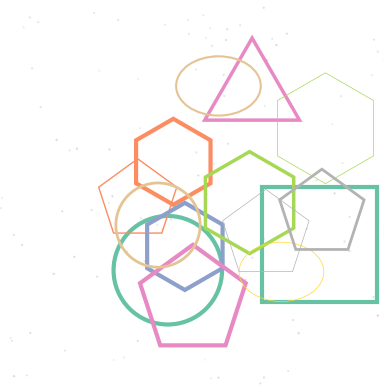[{"shape": "square", "thickness": 3, "radius": 0.75, "center": [0.829, 0.365]}, {"shape": "circle", "thickness": 3, "radius": 0.7, "center": [0.436, 0.298]}, {"shape": "hexagon", "thickness": 3, "radius": 0.56, "center": [0.45, 0.58]}, {"shape": "pentagon", "thickness": 1, "radius": 0.53, "center": [0.358, 0.481]}, {"shape": "hexagon", "thickness": 3, "radius": 0.57, "center": [0.48, 0.36]}, {"shape": "triangle", "thickness": 2.5, "radius": 0.71, "center": [0.655, 0.759]}, {"shape": "pentagon", "thickness": 3, "radius": 0.72, "center": [0.501, 0.22]}, {"shape": "hexagon", "thickness": 2.5, "radius": 0.66, "center": [0.648, 0.474]}, {"shape": "hexagon", "thickness": 0.5, "radius": 0.72, "center": [0.845, 0.667]}, {"shape": "oval", "thickness": 0.5, "radius": 0.55, "center": [0.731, 0.294]}, {"shape": "circle", "thickness": 2, "radius": 0.55, "center": [0.41, 0.415]}, {"shape": "oval", "thickness": 1.5, "radius": 0.55, "center": [0.567, 0.777]}, {"shape": "pentagon", "thickness": 0.5, "radius": 0.59, "center": [0.69, 0.39]}, {"shape": "pentagon", "thickness": 2, "radius": 0.58, "center": [0.836, 0.445]}]